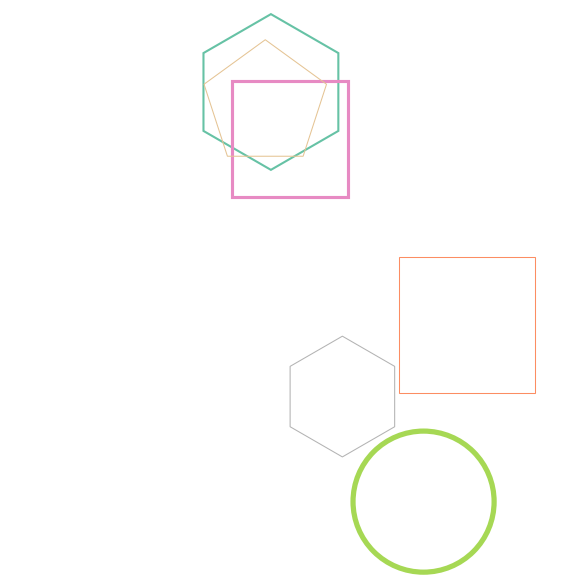[{"shape": "hexagon", "thickness": 1, "radius": 0.67, "center": [0.469, 0.84]}, {"shape": "square", "thickness": 0.5, "radius": 0.59, "center": [0.809, 0.437]}, {"shape": "square", "thickness": 1.5, "radius": 0.5, "center": [0.502, 0.759]}, {"shape": "circle", "thickness": 2.5, "radius": 0.61, "center": [0.733, 0.131]}, {"shape": "pentagon", "thickness": 0.5, "radius": 0.56, "center": [0.459, 0.819]}, {"shape": "hexagon", "thickness": 0.5, "radius": 0.52, "center": [0.593, 0.312]}]